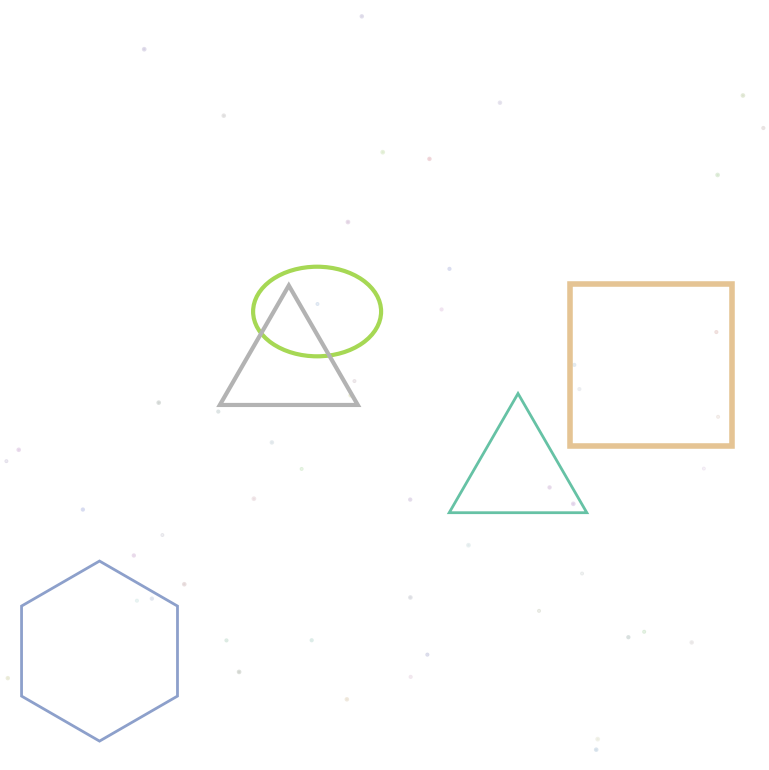[{"shape": "triangle", "thickness": 1, "radius": 0.52, "center": [0.673, 0.386]}, {"shape": "hexagon", "thickness": 1, "radius": 0.58, "center": [0.129, 0.154]}, {"shape": "oval", "thickness": 1.5, "radius": 0.42, "center": [0.412, 0.595]}, {"shape": "square", "thickness": 2, "radius": 0.52, "center": [0.846, 0.526]}, {"shape": "triangle", "thickness": 1.5, "radius": 0.52, "center": [0.375, 0.526]}]